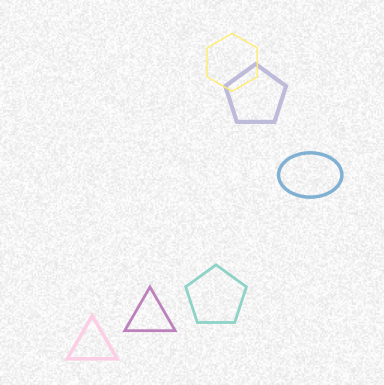[{"shape": "pentagon", "thickness": 2, "radius": 0.41, "center": [0.561, 0.229]}, {"shape": "pentagon", "thickness": 3, "radius": 0.42, "center": [0.664, 0.751]}, {"shape": "oval", "thickness": 2.5, "radius": 0.41, "center": [0.806, 0.546]}, {"shape": "triangle", "thickness": 2.5, "radius": 0.37, "center": [0.24, 0.105]}, {"shape": "triangle", "thickness": 2, "radius": 0.38, "center": [0.389, 0.179]}, {"shape": "hexagon", "thickness": 1, "radius": 0.38, "center": [0.603, 0.838]}]